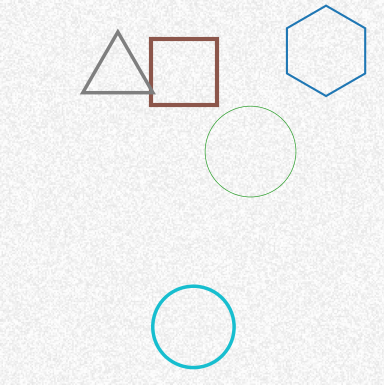[{"shape": "hexagon", "thickness": 1.5, "radius": 0.59, "center": [0.847, 0.868]}, {"shape": "circle", "thickness": 0.5, "radius": 0.59, "center": [0.651, 0.606]}, {"shape": "square", "thickness": 3, "radius": 0.43, "center": [0.477, 0.813]}, {"shape": "triangle", "thickness": 2.5, "radius": 0.53, "center": [0.306, 0.812]}, {"shape": "circle", "thickness": 2.5, "radius": 0.53, "center": [0.502, 0.151]}]